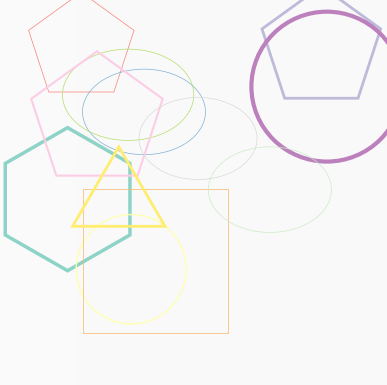[{"shape": "hexagon", "thickness": 2.5, "radius": 0.93, "center": [0.174, 0.483]}, {"shape": "circle", "thickness": 1, "radius": 0.71, "center": [0.339, 0.301]}, {"shape": "pentagon", "thickness": 2, "radius": 0.81, "center": [0.829, 0.875]}, {"shape": "pentagon", "thickness": 0.5, "radius": 0.72, "center": [0.21, 0.877]}, {"shape": "oval", "thickness": 0.5, "radius": 0.79, "center": [0.372, 0.709]}, {"shape": "square", "thickness": 0.5, "radius": 0.94, "center": [0.402, 0.323]}, {"shape": "oval", "thickness": 0.5, "radius": 0.85, "center": [0.331, 0.754]}, {"shape": "pentagon", "thickness": 1.5, "radius": 0.89, "center": [0.25, 0.688]}, {"shape": "oval", "thickness": 0.5, "radius": 0.76, "center": [0.511, 0.64]}, {"shape": "circle", "thickness": 3, "radius": 0.97, "center": [0.843, 0.775]}, {"shape": "oval", "thickness": 0.5, "radius": 0.79, "center": [0.696, 0.507]}, {"shape": "triangle", "thickness": 2, "radius": 0.69, "center": [0.307, 0.481]}]